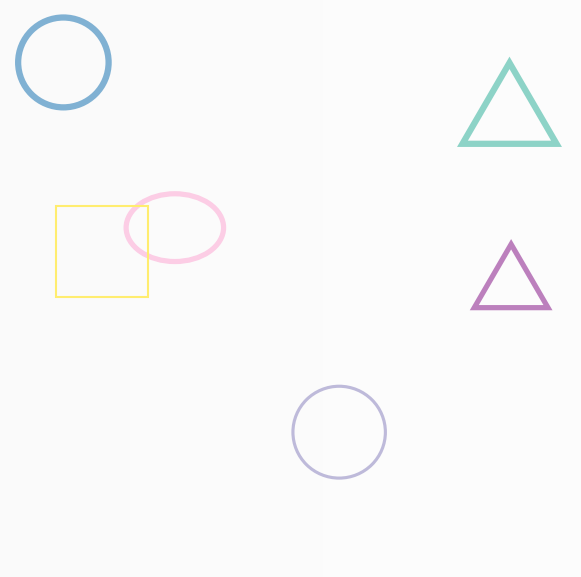[{"shape": "triangle", "thickness": 3, "radius": 0.47, "center": [0.877, 0.797]}, {"shape": "circle", "thickness": 1.5, "radius": 0.4, "center": [0.583, 0.251]}, {"shape": "circle", "thickness": 3, "radius": 0.39, "center": [0.109, 0.891]}, {"shape": "oval", "thickness": 2.5, "radius": 0.42, "center": [0.301, 0.605]}, {"shape": "triangle", "thickness": 2.5, "radius": 0.37, "center": [0.879, 0.503]}, {"shape": "square", "thickness": 1, "radius": 0.4, "center": [0.176, 0.563]}]